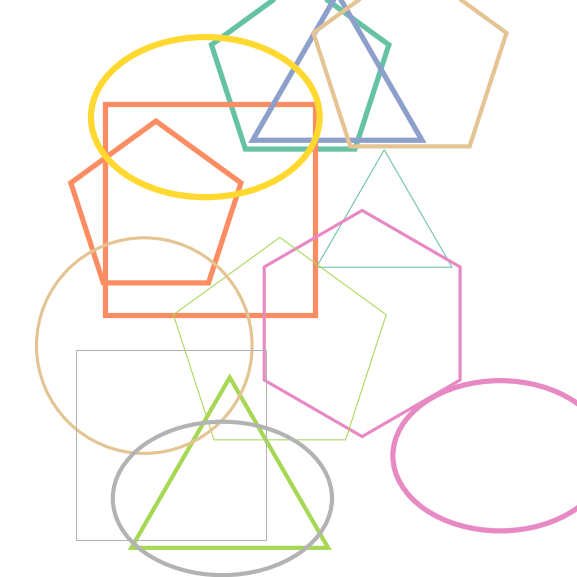[{"shape": "pentagon", "thickness": 2.5, "radius": 0.81, "center": [0.52, 0.872]}, {"shape": "triangle", "thickness": 0.5, "radius": 0.68, "center": [0.665, 0.604]}, {"shape": "pentagon", "thickness": 2.5, "radius": 0.77, "center": [0.27, 0.635]}, {"shape": "square", "thickness": 2.5, "radius": 0.91, "center": [0.363, 0.636]}, {"shape": "triangle", "thickness": 2.5, "radius": 0.85, "center": [0.584, 0.841]}, {"shape": "hexagon", "thickness": 1.5, "radius": 0.98, "center": [0.627, 0.439]}, {"shape": "oval", "thickness": 2.5, "radius": 0.93, "center": [0.866, 0.21]}, {"shape": "pentagon", "thickness": 0.5, "radius": 0.97, "center": [0.484, 0.394]}, {"shape": "triangle", "thickness": 2, "radius": 0.98, "center": [0.398, 0.149]}, {"shape": "oval", "thickness": 3, "radius": 0.99, "center": [0.356, 0.796]}, {"shape": "circle", "thickness": 1.5, "radius": 0.93, "center": [0.25, 0.401]}, {"shape": "pentagon", "thickness": 2, "radius": 0.88, "center": [0.71, 0.888]}, {"shape": "oval", "thickness": 2, "radius": 0.95, "center": [0.385, 0.136]}, {"shape": "square", "thickness": 0.5, "radius": 0.82, "center": [0.296, 0.228]}]